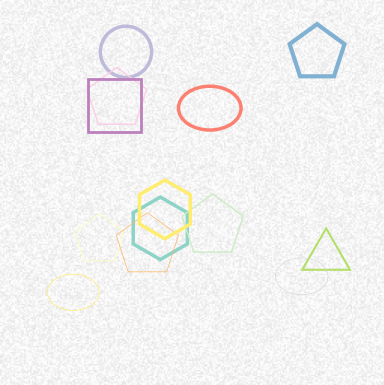[{"shape": "hexagon", "thickness": 2.5, "radius": 0.41, "center": [0.416, 0.407]}, {"shape": "pentagon", "thickness": 0.5, "radius": 0.34, "center": [0.258, 0.377]}, {"shape": "circle", "thickness": 2.5, "radius": 0.33, "center": [0.327, 0.865]}, {"shape": "oval", "thickness": 2.5, "radius": 0.41, "center": [0.545, 0.719]}, {"shape": "pentagon", "thickness": 3, "radius": 0.37, "center": [0.823, 0.862]}, {"shape": "pentagon", "thickness": 0.5, "radius": 0.43, "center": [0.383, 0.363]}, {"shape": "triangle", "thickness": 1.5, "radius": 0.36, "center": [0.847, 0.335]}, {"shape": "pentagon", "thickness": 1, "radius": 0.41, "center": [0.303, 0.743]}, {"shape": "oval", "thickness": 0.5, "radius": 0.34, "center": [0.784, 0.282]}, {"shape": "square", "thickness": 2, "radius": 0.35, "center": [0.298, 0.727]}, {"shape": "pentagon", "thickness": 1, "radius": 0.42, "center": [0.552, 0.413]}, {"shape": "hexagon", "thickness": 2.5, "radius": 0.38, "center": [0.428, 0.456]}, {"shape": "oval", "thickness": 0.5, "radius": 0.34, "center": [0.19, 0.241]}]